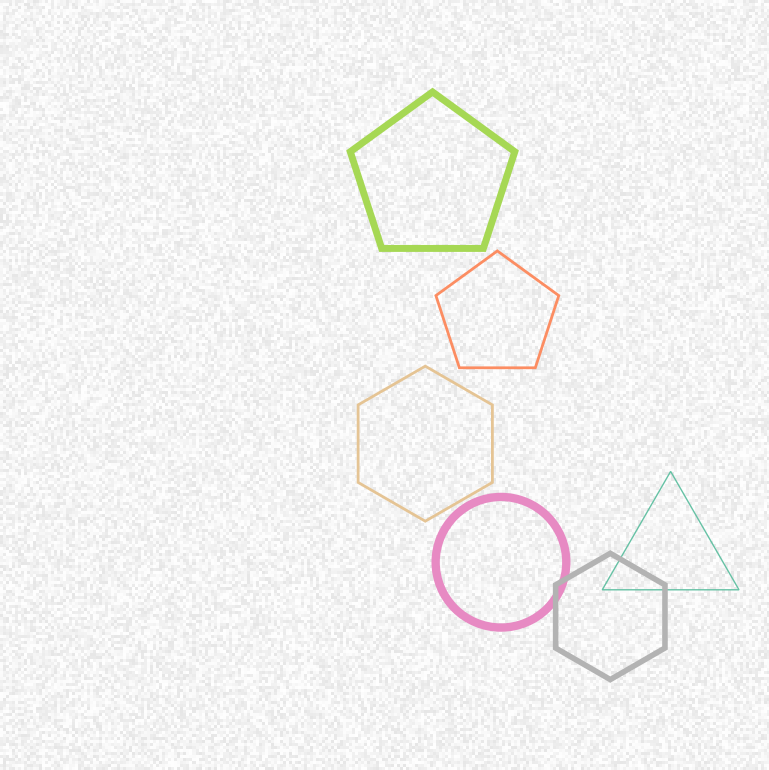[{"shape": "triangle", "thickness": 0.5, "radius": 0.51, "center": [0.871, 0.285]}, {"shape": "pentagon", "thickness": 1, "radius": 0.42, "center": [0.646, 0.59]}, {"shape": "circle", "thickness": 3, "radius": 0.42, "center": [0.651, 0.27]}, {"shape": "pentagon", "thickness": 2.5, "radius": 0.56, "center": [0.562, 0.768]}, {"shape": "hexagon", "thickness": 1, "radius": 0.5, "center": [0.552, 0.424]}, {"shape": "hexagon", "thickness": 2, "radius": 0.41, "center": [0.793, 0.199]}]